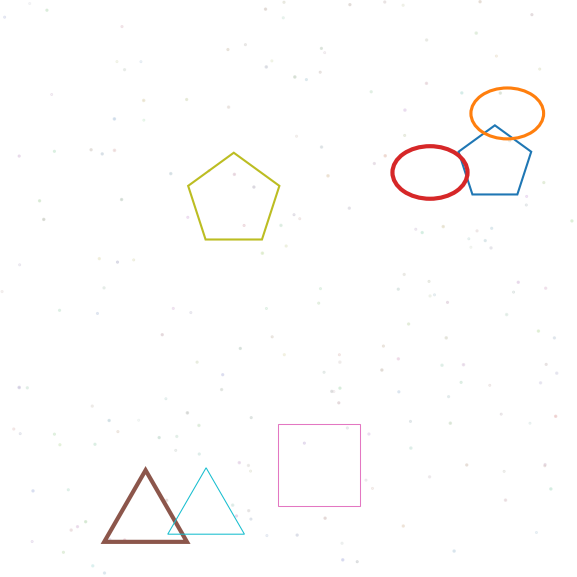[{"shape": "pentagon", "thickness": 1, "radius": 0.33, "center": [0.857, 0.716]}, {"shape": "oval", "thickness": 1.5, "radius": 0.31, "center": [0.878, 0.803]}, {"shape": "oval", "thickness": 2, "radius": 0.33, "center": [0.745, 0.7]}, {"shape": "triangle", "thickness": 2, "radius": 0.41, "center": [0.252, 0.102]}, {"shape": "square", "thickness": 0.5, "radius": 0.36, "center": [0.552, 0.194]}, {"shape": "pentagon", "thickness": 1, "radius": 0.42, "center": [0.405, 0.652]}, {"shape": "triangle", "thickness": 0.5, "radius": 0.38, "center": [0.357, 0.112]}]